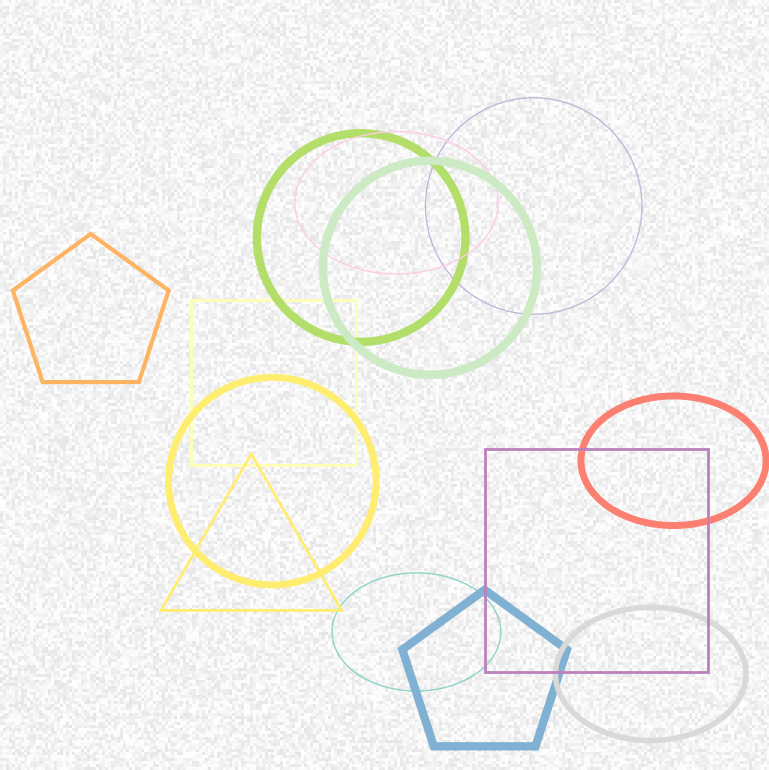[{"shape": "oval", "thickness": 0.5, "radius": 0.55, "center": [0.541, 0.179]}, {"shape": "square", "thickness": 1, "radius": 0.54, "center": [0.355, 0.504]}, {"shape": "circle", "thickness": 0.5, "radius": 0.7, "center": [0.693, 0.732]}, {"shape": "oval", "thickness": 2.5, "radius": 0.6, "center": [0.875, 0.402]}, {"shape": "pentagon", "thickness": 3, "radius": 0.56, "center": [0.629, 0.122]}, {"shape": "pentagon", "thickness": 1.5, "radius": 0.53, "center": [0.118, 0.59]}, {"shape": "circle", "thickness": 3, "radius": 0.68, "center": [0.469, 0.692]}, {"shape": "oval", "thickness": 0.5, "radius": 0.66, "center": [0.515, 0.737]}, {"shape": "oval", "thickness": 2, "radius": 0.62, "center": [0.845, 0.125]}, {"shape": "square", "thickness": 1, "radius": 0.72, "center": [0.775, 0.272]}, {"shape": "circle", "thickness": 3, "radius": 0.7, "center": [0.558, 0.652]}, {"shape": "circle", "thickness": 2.5, "radius": 0.67, "center": [0.354, 0.375]}, {"shape": "triangle", "thickness": 1, "radius": 0.68, "center": [0.326, 0.275]}]